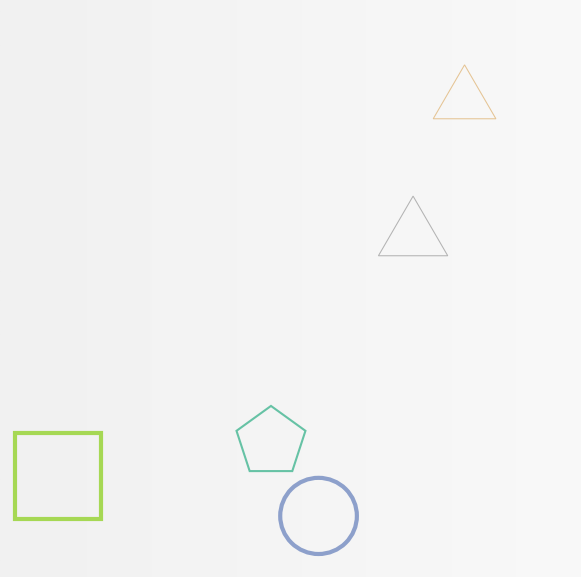[{"shape": "pentagon", "thickness": 1, "radius": 0.31, "center": [0.466, 0.234]}, {"shape": "circle", "thickness": 2, "radius": 0.33, "center": [0.548, 0.106]}, {"shape": "square", "thickness": 2, "radius": 0.37, "center": [0.1, 0.175]}, {"shape": "triangle", "thickness": 0.5, "radius": 0.31, "center": [0.799, 0.825]}, {"shape": "triangle", "thickness": 0.5, "radius": 0.34, "center": [0.711, 0.591]}]